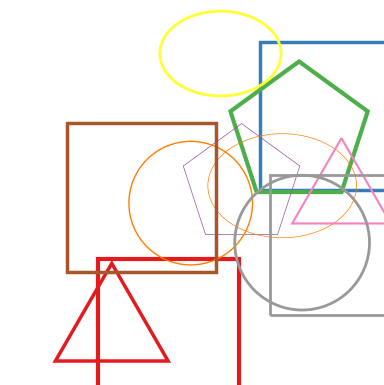[{"shape": "square", "thickness": 3, "radius": 0.92, "center": [0.437, 0.145]}, {"shape": "triangle", "thickness": 2.5, "radius": 0.85, "center": [0.29, 0.147]}, {"shape": "square", "thickness": 2.5, "radius": 0.97, "center": [0.869, 0.699]}, {"shape": "pentagon", "thickness": 3, "radius": 0.94, "center": [0.777, 0.653]}, {"shape": "pentagon", "thickness": 0.5, "radius": 0.8, "center": [0.627, 0.52]}, {"shape": "circle", "thickness": 1, "radius": 0.8, "center": [0.495, 0.472]}, {"shape": "oval", "thickness": 0.5, "radius": 0.97, "center": [0.733, 0.518]}, {"shape": "oval", "thickness": 2, "radius": 0.79, "center": [0.573, 0.861]}, {"shape": "square", "thickness": 2.5, "radius": 0.97, "center": [0.367, 0.488]}, {"shape": "triangle", "thickness": 1.5, "radius": 0.74, "center": [0.887, 0.493]}, {"shape": "circle", "thickness": 2, "radius": 0.88, "center": [0.785, 0.37]}, {"shape": "square", "thickness": 2, "radius": 0.91, "center": [0.883, 0.363]}]